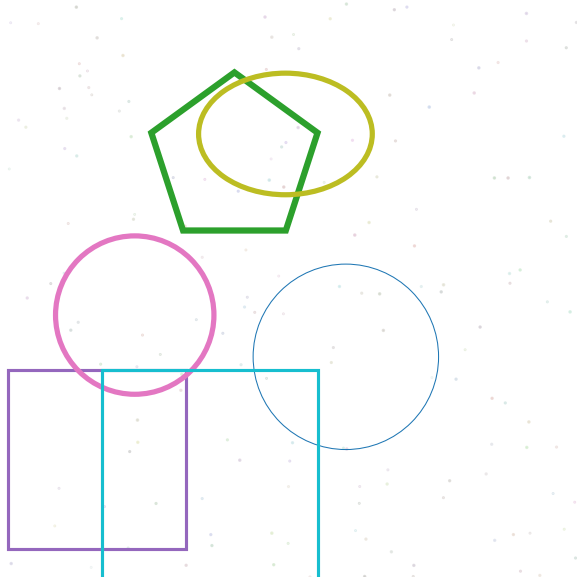[{"shape": "circle", "thickness": 0.5, "radius": 0.8, "center": [0.599, 0.381]}, {"shape": "pentagon", "thickness": 3, "radius": 0.76, "center": [0.406, 0.722]}, {"shape": "square", "thickness": 1.5, "radius": 0.77, "center": [0.168, 0.203]}, {"shape": "circle", "thickness": 2.5, "radius": 0.69, "center": [0.233, 0.454]}, {"shape": "oval", "thickness": 2.5, "radius": 0.75, "center": [0.494, 0.767]}, {"shape": "square", "thickness": 1.5, "radius": 0.93, "center": [0.363, 0.172]}]